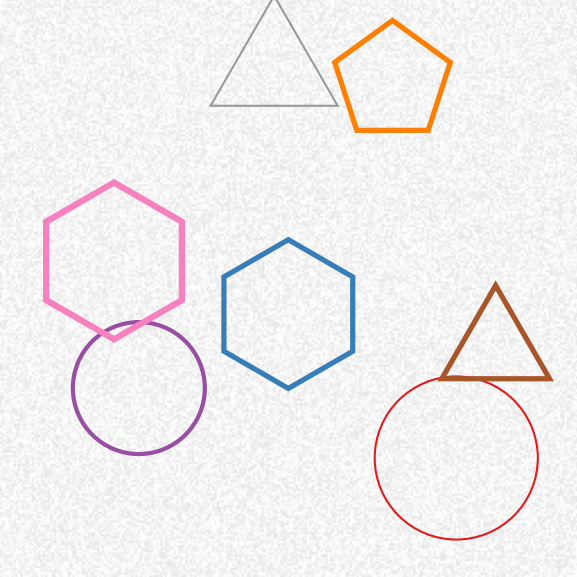[{"shape": "circle", "thickness": 1, "radius": 0.71, "center": [0.79, 0.206]}, {"shape": "hexagon", "thickness": 2.5, "radius": 0.64, "center": [0.499, 0.455]}, {"shape": "circle", "thickness": 2, "radius": 0.57, "center": [0.24, 0.327]}, {"shape": "pentagon", "thickness": 2.5, "radius": 0.53, "center": [0.68, 0.859]}, {"shape": "triangle", "thickness": 2.5, "radius": 0.54, "center": [0.858, 0.397]}, {"shape": "hexagon", "thickness": 3, "radius": 0.68, "center": [0.197, 0.547]}, {"shape": "triangle", "thickness": 1, "radius": 0.64, "center": [0.475, 0.879]}]